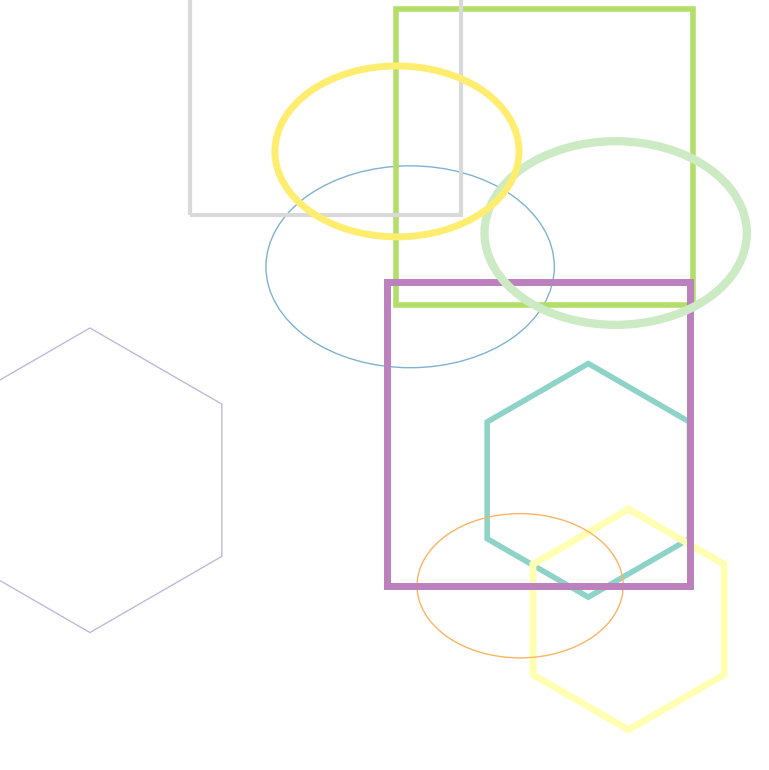[{"shape": "hexagon", "thickness": 2, "radius": 0.76, "center": [0.764, 0.376]}, {"shape": "hexagon", "thickness": 2.5, "radius": 0.72, "center": [0.816, 0.195]}, {"shape": "hexagon", "thickness": 0.5, "radius": 0.99, "center": [0.117, 0.376]}, {"shape": "oval", "thickness": 0.5, "radius": 0.94, "center": [0.533, 0.654]}, {"shape": "oval", "thickness": 0.5, "radius": 0.67, "center": [0.675, 0.239]}, {"shape": "square", "thickness": 2, "radius": 0.96, "center": [0.707, 0.796]}, {"shape": "square", "thickness": 1.5, "radius": 0.88, "center": [0.423, 0.897]}, {"shape": "square", "thickness": 2.5, "radius": 0.99, "center": [0.699, 0.436]}, {"shape": "oval", "thickness": 3, "radius": 0.85, "center": [0.8, 0.697]}, {"shape": "oval", "thickness": 2.5, "radius": 0.79, "center": [0.516, 0.803]}]